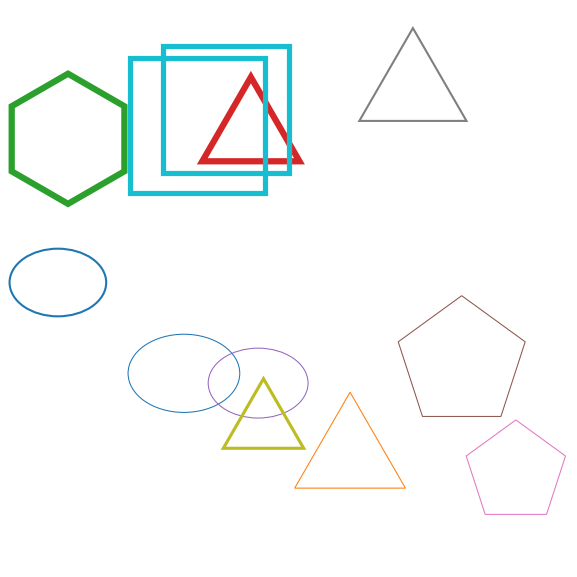[{"shape": "oval", "thickness": 1, "radius": 0.42, "center": [0.1, 0.51]}, {"shape": "oval", "thickness": 0.5, "radius": 0.48, "center": [0.318, 0.353]}, {"shape": "triangle", "thickness": 0.5, "radius": 0.55, "center": [0.606, 0.209]}, {"shape": "hexagon", "thickness": 3, "radius": 0.56, "center": [0.118, 0.759]}, {"shape": "triangle", "thickness": 3, "radius": 0.49, "center": [0.434, 0.768]}, {"shape": "oval", "thickness": 0.5, "radius": 0.43, "center": [0.447, 0.336]}, {"shape": "pentagon", "thickness": 0.5, "radius": 0.58, "center": [0.799, 0.372]}, {"shape": "pentagon", "thickness": 0.5, "radius": 0.45, "center": [0.893, 0.182]}, {"shape": "triangle", "thickness": 1, "radius": 0.54, "center": [0.715, 0.843]}, {"shape": "triangle", "thickness": 1.5, "radius": 0.4, "center": [0.456, 0.263]}, {"shape": "square", "thickness": 2.5, "radius": 0.55, "center": [0.391, 0.81]}, {"shape": "square", "thickness": 2.5, "radius": 0.59, "center": [0.342, 0.782]}]